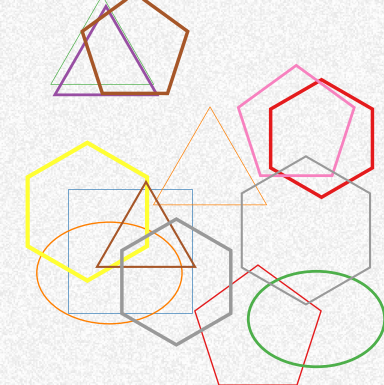[{"shape": "pentagon", "thickness": 1, "radius": 0.86, "center": [0.67, 0.139]}, {"shape": "hexagon", "thickness": 2.5, "radius": 0.76, "center": [0.835, 0.64]}, {"shape": "square", "thickness": 0.5, "radius": 0.81, "center": [0.337, 0.348]}, {"shape": "triangle", "thickness": 0.5, "radius": 0.77, "center": [0.266, 0.858]}, {"shape": "oval", "thickness": 2, "radius": 0.89, "center": [0.822, 0.171]}, {"shape": "triangle", "thickness": 2, "radius": 0.77, "center": [0.275, 0.83]}, {"shape": "triangle", "thickness": 0.5, "radius": 0.85, "center": [0.546, 0.553]}, {"shape": "oval", "thickness": 1, "radius": 0.94, "center": [0.284, 0.291]}, {"shape": "hexagon", "thickness": 3, "radius": 0.9, "center": [0.227, 0.45]}, {"shape": "triangle", "thickness": 1.5, "radius": 0.74, "center": [0.379, 0.38]}, {"shape": "pentagon", "thickness": 2.5, "radius": 0.72, "center": [0.351, 0.874]}, {"shape": "pentagon", "thickness": 2, "radius": 0.79, "center": [0.77, 0.672]}, {"shape": "hexagon", "thickness": 2.5, "radius": 0.82, "center": [0.458, 0.268]}, {"shape": "hexagon", "thickness": 1.5, "radius": 0.96, "center": [0.795, 0.402]}]